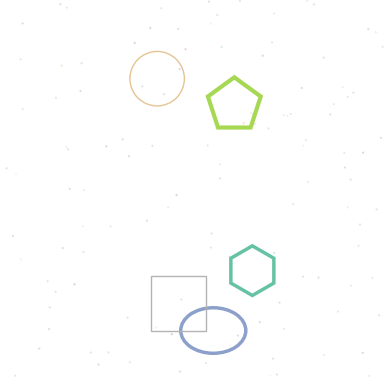[{"shape": "hexagon", "thickness": 2.5, "radius": 0.32, "center": [0.655, 0.297]}, {"shape": "oval", "thickness": 2.5, "radius": 0.42, "center": [0.554, 0.142]}, {"shape": "pentagon", "thickness": 3, "radius": 0.36, "center": [0.609, 0.727]}, {"shape": "circle", "thickness": 1, "radius": 0.35, "center": [0.408, 0.796]}, {"shape": "square", "thickness": 1, "radius": 0.36, "center": [0.464, 0.211]}]